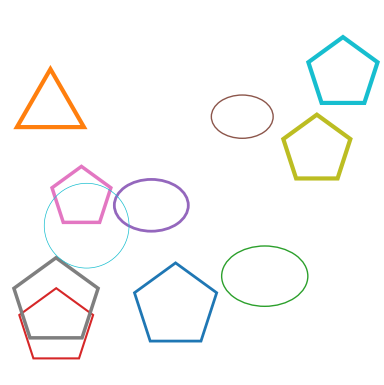[{"shape": "pentagon", "thickness": 2, "radius": 0.56, "center": [0.456, 0.205]}, {"shape": "triangle", "thickness": 3, "radius": 0.5, "center": [0.131, 0.72]}, {"shape": "oval", "thickness": 1, "radius": 0.56, "center": [0.688, 0.283]}, {"shape": "pentagon", "thickness": 1.5, "radius": 0.5, "center": [0.146, 0.151]}, {"shape": "oval", "thickness": 2, "radius": 0.48, "center": [0.393, 0.467]}, {"shape": "oval", "thickness": 1, "radius": 0.4, "center": [0.629, 0.697]}, {"shape": "pentagon", "thickness": 2.5, "radius": 0.4, "center": [0.212, 0.487]}, {"shape": "pentagon", "thickness": 2.5, "radius": 0.57, "center": [0.145, 0.216]}, {"shape": "pentagon", "thickness": 3, "radius": 0.46, "center": [0.823, 0.611]}, {"shape": "pentagon", "thickness": 3, "radius": 0.47, "center": [0.891, 0.809]}, {"shape": "circle", "thickness": 0.5, "radius": 0.55, "center": [0.225, 0.414]}]